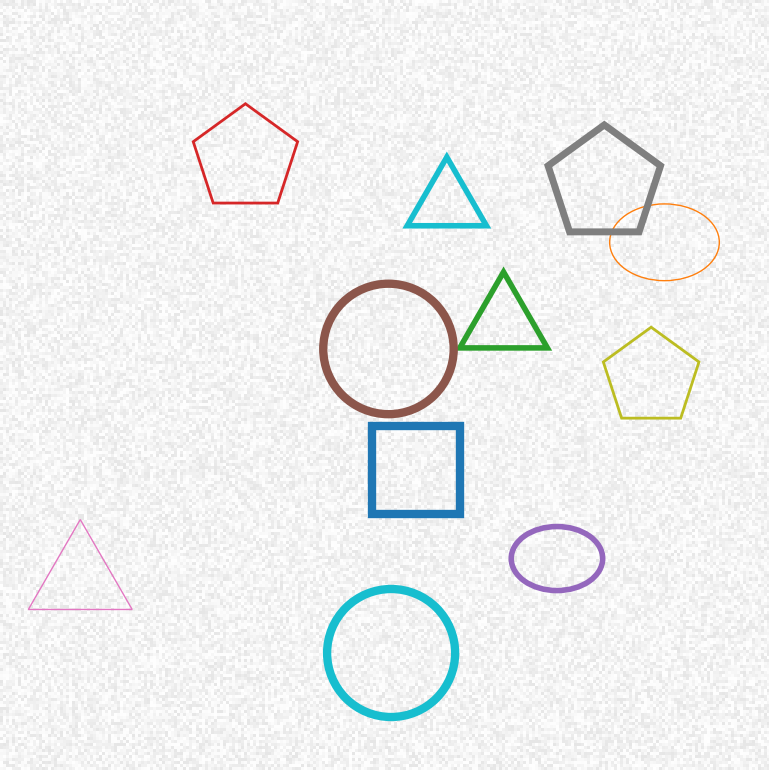[{"shape": "square", "thickness": 3, "radius": 0.29, "center": [0.541, 0.389]}, {"shape": "oval", "thickness": 0.5, "radius": 0.36, "center": [0.863, 0.685]}, {"shape": "triangle", "thickness": 2, "radius": 0.33, "center": [0.654, 0.581]}, {"shape": "pentagon", "thickness": 1, "radius": 0.36, "center": [0.319, 0.794]}, {"shape": "oval", "thickness": 2, "radius": 0.3, "center": [0.723, 0.275]}, {"shape": "circle", "thickness": 3, "radius": 0.42, "center": [0.505, 0.547]}, {"shape": "triangle", "thickness": 0.5, "radius": 0.39, "center": [0.104, 0.247]}, {"shape": "pentagon", "thickness": 2.5, "radius": 0.38, "center": [0.785, 0.761]}, {"shape": "pentagon", "thickness": 1, "radius": 0.33, "center": [0.846, 0.51]}, {"shape": "triangle", "thickness": 2, "radius": 0.3, "center": [0.58, 0.737]}, {"shape": "circle", "thickness": 3, "radius": 0.42, "center": [0.508, 0.152]}]